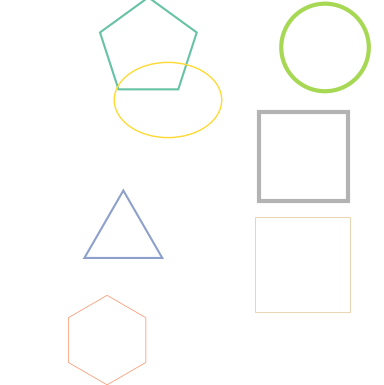[{"shape": "pentagon", "thickness": 1.5, "radius": 0.66, "center": [0.385, 0.875]}, {"shape": "hexagon", "thickness": 0.5, "radius": 0.58, "center": [0.278, 0.117]}, {"shape": "triangle", "thickness": 1.5, "radius": 0.58, "center": [0.32, 0.388]}, {"shape": "circle", "thickness": 3, "radius": 0.57, "center": [0.844, 0.877]}, {"shape": "oval", "thickness": 1, "radius": 0.7, "center": [0.436, 0.74]}, {"shape": "square", "thickness": 0.5, "radius": 0.62, "center": [0.785, 0.314]}, {"shape": "square", "thickness": 3, "radius": 0.58, "center": [0.789, 0.593]}]